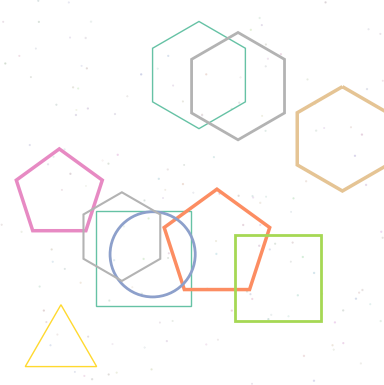[{"shape": "hexagon", "thickness": 1, "radius": 0.7, "center": [0.517, 0.805]}, {"shape": "square", "thickness": 1, "radius": 0.62, "center": [0.373, 0.328]}, {"shape": "pentagon", "thickness": 2.5, "radius": 0.72, "center": [0.563, 0.364]}, {"shape": "circle", "thickness": 2, "radius": 0.55, "center": [0.396, 0.339]}, {"shape": "pentagon", "thickness": 2.5, "radius": 0.59, "center": [0.154, 0.496]}, {"shape": "square", "thickness": 2, "radius": 0.56, "center": [0.723, 0.278]}, {"shape": "triangle", "thickness": 1, "radius": 0.54, "center": [0.158, 0.101]}, {"shape": "hexagon", "thickness": 2.5, "radius": 0.68, "center": [0.889, 0.639]}, {"shape": "hexagon", "thickness": 1.5, "radius": 0.58, "center": [0.317, 0.385]}, {"shape": "hexagon", "thickness": 2, "radius": 0.7, "center": [0.618, 0.776]}]